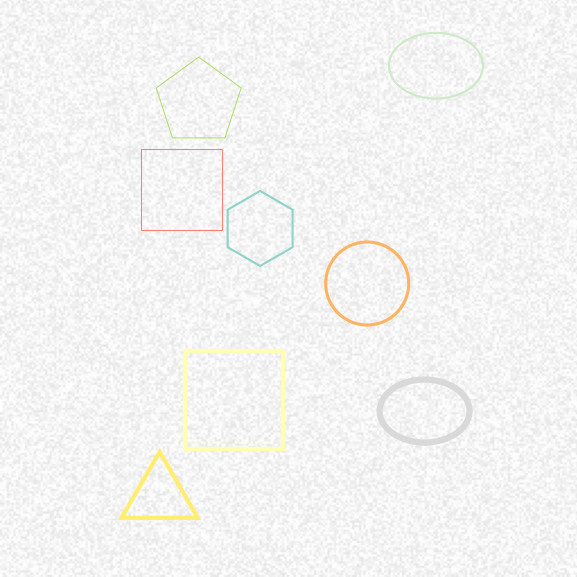[{"shape": "hexagon", "thickness": 1, "radius": 0.32, "center": [0.45, 0.604]}, {"shape": "square", "thickness": 2, "radius": 0.43, "center": [0.406, 0.307]}, {"shape": "square", "thickness": 0.5, "radius": 0.35, "center": [0.315, 0.671]}, {"shape": "circle", "thickness": 1.5, "radius": 0.36, "center": [0.636, 0.508]}, {"shape": "pentagon", "thickness": 0.5, "radius": 0.39, "center": [0.344, 0.823]}, {"shape": "oval", "thickness": 3, "radius": 0.39, "center": [0.735, 0.287]}, {"shape": "oval", "thickness": 1, "radius": 0.41, "center": [0.755, 0.885]}, {"shape": "triangle", "thickness": 2, "radius": 0.38, "center": [0.276, 0.141]}]